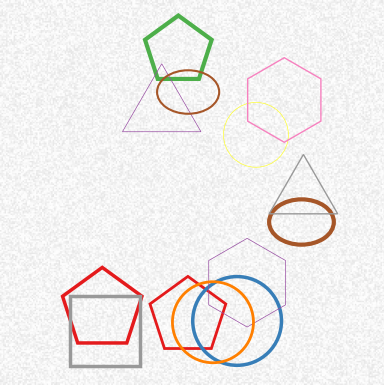[{"shape": "pentagon", "thickness": 2.5, "radius": 0.54, "center": [0.266, 0.197]}, {"shape": "pentagon", "thickness": 2, "radius": 0.52, "center": [0.488, 0.179]}, {"shape": "circle", "thickness": 2.5, "radius": 0.58, "center": [0.616, 0.166]}, {"shape": "pentagon", "thickness": 3, "radius": 0.46, "center": [0.463, 0.869]}, {"shape": "hexagon", "thickness": 0.5, "radius": 0.58, "center": [0.642, 0.266]}, {"shape": "triangle", "thickness": 0.5, "radius": 0.59, "center": [0.42, 0.717]}, {"shape": "circle", "thickness": 2, "radius": 0.53, "center": [0.553, 0.163]}, {"shape": "circle", "thickness": 0.5, "radius": 0.42, "center": [0.665, 0.65]}, {"shape": "oval", "thickness": 1.5, "radius": 0.4, "center": [0.489, 0.761]}, {"shape": "oval", "thickness": 3, "radius": 0.42, "center": [0.783, 0.423]}, {"shape": "hexagon", "thickness": 1, "radius": 0.55, "center": [0.738, 0.74]}, {"shape": "square", "thickness": 2.5, "radius": 0.46, "center": [0.272, 0.141]}, {"shape": "triangle", "thickness": 1, "radius": 0.51, "center": [0.788, 0.496]}]